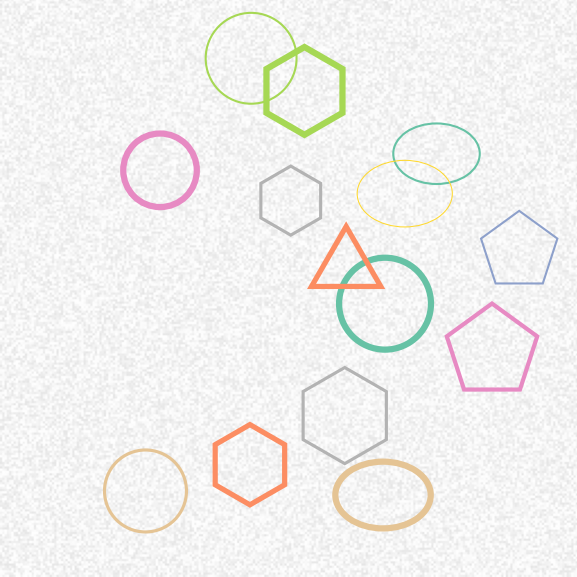[{"shape": "oval", "thickness": 1, "radius": 0.37, "center": [0.756, 0.733]}, {"shape": "circle", "thickness": 3, "radius": 0.4, "center": [0.667, 0.473]}, {"shape": "triangle", "thickness": 2.5, "radius": 0.35, "center": [0.599, 0.538]}, {"shape": "hexagon", "thickness": 2.5, "radius": 0.35, "center": [0.433, 0.194]}, {"shape": "pentagon", "thickness": 1, "radius": 0.35, "center": [0.899, 0.565]}, {"shape": "circle", "thickness": 3, "radius": 0.32, "center": [0.277, 0.704]}, {"shape": "pentagon", "thickness": 2, "radius": 0.41, "center": [0.852, 0.391]}, {"shape": "circle", "thickness": 1, "radius": 0.39, "center": [0.435, 0.898]}, {"shape": "hexagon", "thickness": 3, "radius": 0.38, "center": [0.527, 0.842]}, {"shape": "oval", "thickness": 0.5, "radius": 0.41, "center": [0.701, 0.664]}, {"shape": "oval", "thickness": 3, "radius": 0.41, "center": [0.663, 0.142]}, {"shape": "circle", "thickness": 1.5, "radius": 0.35, "center": [0.252, 0.149]}, {"shape": "hexagon", "thickness": 1.5, "radius": 0.3, "center": [0.503, 0.652]}, {"shape": "hexagon", "thickness": 1.5, "radius": 0.42, "center": [0.597, 0.28]}]